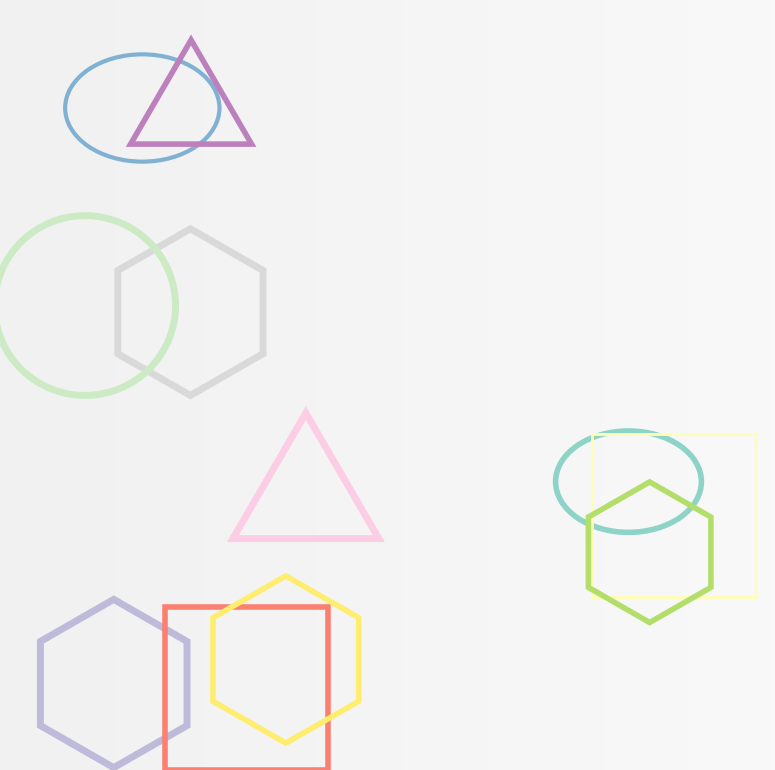[{"shape": "oval", "thickness": 2, "radius": 0.47, "center": [0.811, 0.374]}, {"shape": "square", "thickness": 1, "radius": 0.53, "center": [0.869, 0.331]}, {"shape": "hexagon", "thickness": 2.5, "radius": 0.55, "center": [0.147, 0.112]}, {"shape": "square", "thickness": 2, "radius": 0.53, "center": [0.318, 0.106]}, {"shape": "oval", "thickness": 1.5, "radius": 0.5, "center": [0.184, 0.86]}, {"shape": "hexagon", "thickness": 2, "radius": 0.46, "center": [0.838, 0.283]}, {"shape": "triangle", "thickness": 2.5, "radius": 0.54, "center": [0.395, 0.355]}, {"shape": "hexagon", "thickness": 2.5, "radius": 0.54, "center": [0.246, 0.595]}, {"shape": "triangle", "thickness": 2, "radius": 0.45, "center": [0.247, 0.858]}, {"shape": "circle", "thickness": 2.5, "radius": 0.58, "center": [0.11, 0.603]}, {"shape": "hexagon", "thickness": 2, "radius": 0.54, "center": [0.369, 0.144]}]